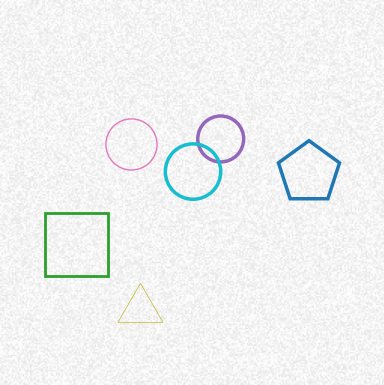[{"shape": "pentagon", "thickness": 2.5, "radius": 0.42, "center": [0.803, 0.551]}, {"shape": "square", "thickness": 2, "radius": 0.41, "center": [0.198, 0.364]}, {"shape": "circle", "thickness": 2.5, "radius": 0.3, "center": [0.573, 0.639]}, {"shape": "circle", "thickness": 1, "radius": 0.33, "center": [0.342, 0.625]}, {"shape": "triangle", "thickness": 0.5, "radius": 0.34, "center": [0.365, 0.197]}, {"shape": "circle", "thickness": 2.5, "radius": 0.36, "center": [0.501, 0.554]}]